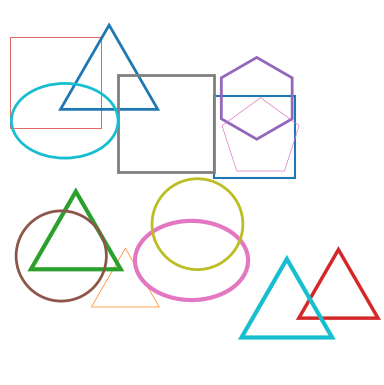[{"shape": "triangle", "thickness": 2, "radius": 0.73, "center": [0.283, 0.789]}, {"shape": "square", "thickness": 1.5, "radius": 0.53, "center": [0.661, 0.644]}, {"shape": "triangle", "thickness": 0.5, "radius": 0.51, "center": [0.326, 0.253]}, {"shape": "triangle", "thickness": 3, "radius": 0.67, "center": [0.197, 0.368]}, {"shape": "square", "thickness": 0.5, "radius": 0.59, "center": [0.144, 0.786]}, {"shape": "triangle", "thickness": 2.5, "radius": 0.59, "center": [0.879, 0.233]}, {"shape": "hexagon", "thickness": 2, "radius": 0.53, "center": [0.667, 0.745]}, {"shape": "circle", "thickness": 2, "radius": 0.59, "center": [0.159, 0.335]}, {"shape": "oval", "thickness": 3, "radius": 0.73, "center": [0.498, 0.323]}, {"shape": "pentagon", "thickness": 0.5, "radius": 0.53, "center": [0.677, 0.641]}, {"shape": "square", "thickness": 2, "radius": 0.62, "center": [0.431, 0.679]}, {"shape": "circle", "thickness": 2, "radius": 0.59, "center": [0.513, 0.418]}, {"shape": "oval", "thickness": 2, "radius": 0.69, "center": [0.168, 0.686]}, {"shape": "triangle", "thickness": 3, "radius": 0.68, "center": [0.745, 0.191]}]